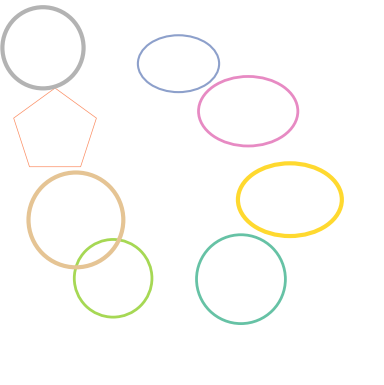[{"shape": "circle", "thickness": 2, "radius": 0.58, "center": [0.626, 0.275]}, {"shape": "pentagon", "thickness": 0.5, "radius": 0.56, "center": [0.143, 0.658]}, {"shape": "oval", "thickness": 1.5, "radius": 0.53, "center": [0.464, 0.835]}, {"shape": "oval", "thickness": 2, "radius": 0.65, "center": [0.645, 0.711]}, {"shape": "circle", "thickness": 2, "radius": 0.5, "center": [0.294, 0.277]}, {"shape": "oval", "thickness": 3, "radius": 0.67, "center": [0.753, 0.481]}, {"shape": "circle", "thickness": 3, "radius": 0.62, "center": [0.197, 0.429]}, {"shape": "circle", "thickness": 3, "radius": 0.53, "center": [0.112, 0.876]}]